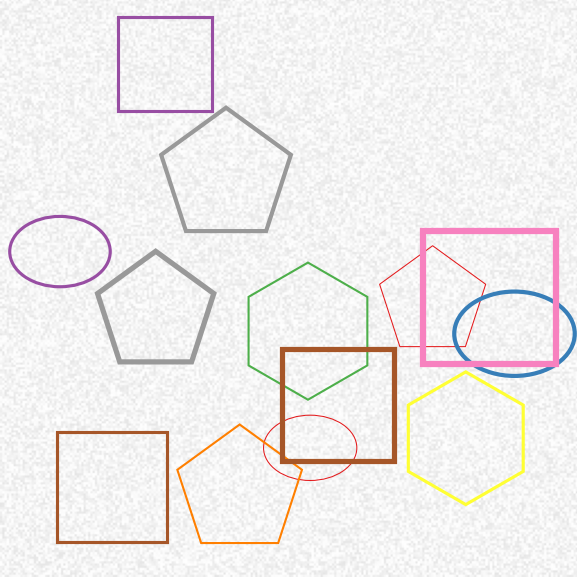[{"shape": "oval", "thickness": 0.5, "radius": 0.4, "center": [0.537, 0.224]}, {"shape": "pentagon", "thickness": 0.5, "radius": 0.48, "center": [0.749, 0.477]}, {"shape": "oval", "thickness": 2, "radius": 0.52, "center": [0.891, 0.421]}, {"shape": "hexagon", "thickness": 1, "radius": 0.59, "center": [0.533, 0.426]}, {"shape": "oval", "thickness": 1.5, "radius": 0.44, "center": [0.104, 0.564]}, {"shape": "square", "thickness": 1.5, "radius": 0.4, "center": [0.286, 0.888]}, {"shape": "pentagon", "thickness": 1, "radius": 0.57, "center": [0.415, 0.151]}, {"shape": "hexagon", "thickness": 1.5, "radius": 0.57, "center": [0.807, 0.24]}, {"shape": "square", "thickness": 2.5, "radius": 0.49, "center": [0.586, 0.298]}, {"shape": "square", "thickness": 1.5, "radius": 0.47, "center": [0.194, 0.156]}, {"shape": "square", "thickness": 3, "radius": 0.57, "center": [0.847, 0.484]}, {"shape": "pentagon", "thickness": 2, "radius": 0.59, "center": [0.391, 0.695]}, {"shape": "pentagon", "thickness": 2.5, "radius": 0.53, "center": [0.27, 0.458]}]